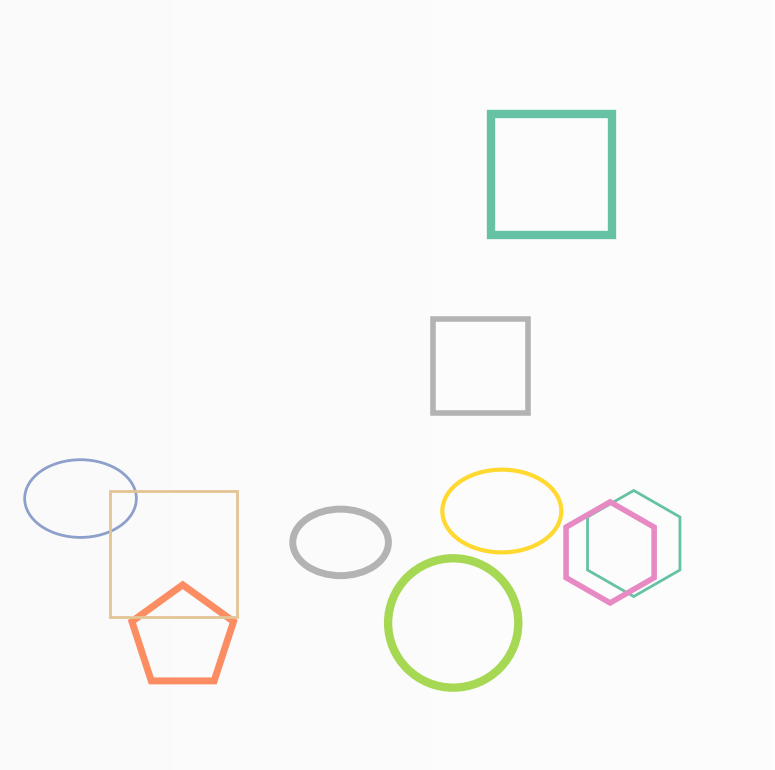[{"shape": "square", "thickness": 3, "radius": 0.39, "center": [0.712, 0.773]}, {"shape": "hexagon", "thickness": 1, "radius": 0.34, "center": [0.818, 0.294]}, {"shape": "pentagon", "thickness": 2.5, "radius": 0.34, "center": [0.236, 0.172]}, {"shape": "oval", "thickness": 1, "radius": 0.36, "center": [0.104, 0.353]}, {"shape": "hexagon", "thickness": 2, "radius": 0.33, "center": [0.787, 0.283]}, {"shape": "circle", "thickness": 3, "radius": 0.42, "center": [0.585, 0.191]}, {"shape": "oval", "thickness": 1.5, "radius": 0.38, "center": [0.648, 0.336]}, {"shape": "square", "thickness": 1, "radius": 0.41, "center": [0.224, 0.28]}, {"shape": "square", "thickness": 2, "radius": 0.31, "center": [0.62, 0.524]}, {"shape": "oval", "thickness": 2.5, "radius": 0.31, "center": [0.439, 0.296]}]